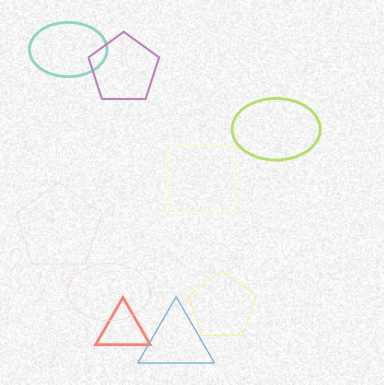[{"shape": "oval", "thickness": 2, "radius": 0.5, "center": [0.177, 0.871]}, {"shape": "square", "thickness": 0.5, "radius": 0.43, "center": [0.522, 0.535]}, {"shape": "triangle", "thickness": 2, "radius": 0.41, "center": [0.319, 0.146]}, {"shape": "triangle", "thickness": 1, "radius": 0.57, "center": [0.457, 0.115]}, {"shape": "oval", "thickness": 2, "radius": 0.57, "center": [0.717, 0.664]}, {"shape": "oval", "thickness": 0.5, "radius": 0.53, "center": [0.283, 0.241]}, {"shape": "pentagon", "thickness": 1.5, "radius": 0.48, "center": [0.321, 0.821]}, {"shape": "pentagon", "thickness": 0.5, "radius": 0.59, "center": [0.153, 0.409]}, {"shape": "pentagon", "thickness": 0.5, "radius": 0.46, "center": [0.577, 0.204]}]